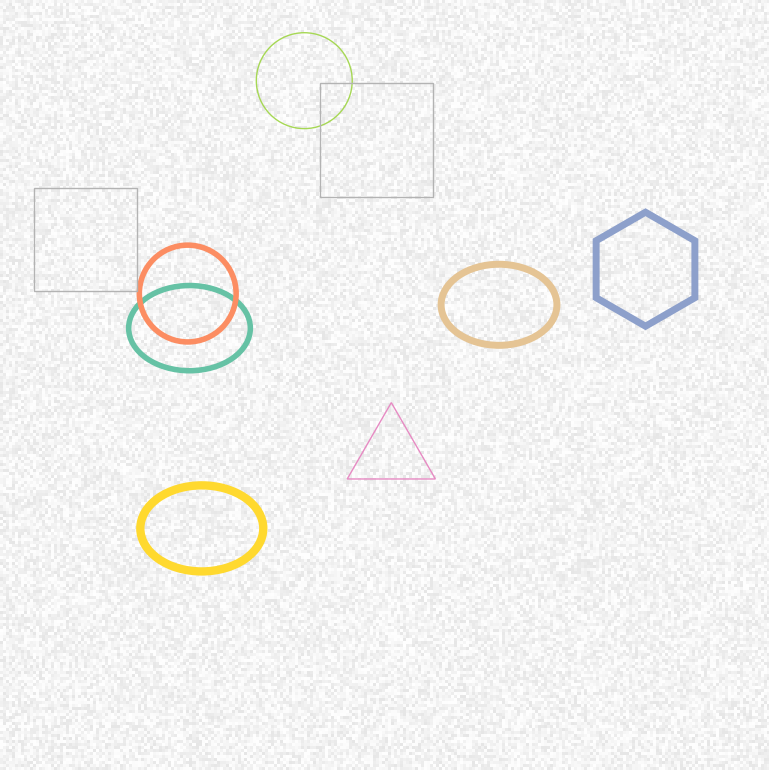[{"shape": "oval", "thickness": 2, "radius": 0.4, "center": [0.246, 0.574]}, {"shape": "circle", "thickness": 2, "radius": 0.31, "center": [0.244, 0.619]}, {"shape": "hexagon", "thickness": 2.5, "radius": 0.37, "center": [0.838, 0.65]}, {"shape": "triangle", "thickness": 0.5, "radius": 0.33, "center": [0.508, 0.411]}, {"shape": "circle", "thickness": 0.5, "radius": 0.31, "center": [0.395, 0.895]}, {"shape": "oval", "thickness": 3, "radius": 0.4, "center": [0.262, 0.314]}, {"shape": "oval", "thickness": 2.5, "radius": 0.38, "center": [0.648, 0.604]}, {"shape": "square", "thickness": 0.5, "radius": 0.37, "center": [0.489, 0.818]}, {"shape": "square", "thickness": 0.5, "radius": 0.33, "center": [0.11, 0.689]}]